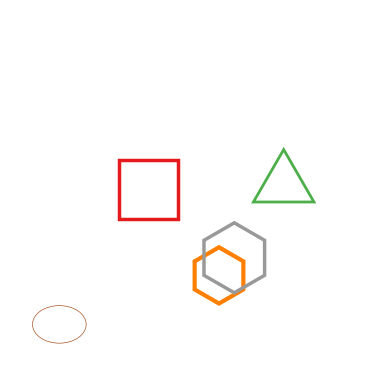[{"shape": "square", "thickness": 2.5, "radius": 0.38, "center": [0.386, 0.507]}, {"shape": "triangle", "thickness": 2, "radius": 0.45, "center": [0.737, 0.521]}, {"shape": "hexagon", "thickness": 3, "radius": 0.37, "center": [0.569, 0.285]}, {"shape": "oval", "thickness": 0.5, "radius": 0.35, "center": [0.154, 0.157]}, {"shape": "hexagon", "thickness": 2.5, "radius": 0.45, "center": [0.609, 0.33]}]